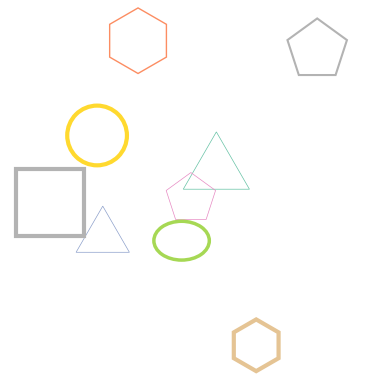[{"shape": "triangle", "thickness": 0.5, "radius": 0.5, "center": [0.562, 0.558]}, {"shape": "hexagon", "thickness": 1, "radius": 0.43, "center": [0.359, 0.894]}, {"shape": "triangle", "thickness": 0.5, "radius": 0.4, "center": [0.267, 0.385]}, {"shape": "pentagon", "thickness": 0.5, "radius": 0.34, "center": [0.496, 0.484]}, {"shape": "oval", "thickness": 2.5, "radius": 0.36, "center": [0.472, 0.375]}, {"shape": "circle", "thickness": 3, "radius": 0.39, "center": [0.252, 0.648]}, {"shape": "hexagon", "thickness": 3, "radius": 0.34, "center": [0.665, 0.103]}, {"shape": "pentagon", "thickness": 1.5, "radius": 0.41, "center": [0.824, 0.871]}, {"shape": "square", "thickness": 3, "radius": 0.44, "center": [0.13, 0.474]}]